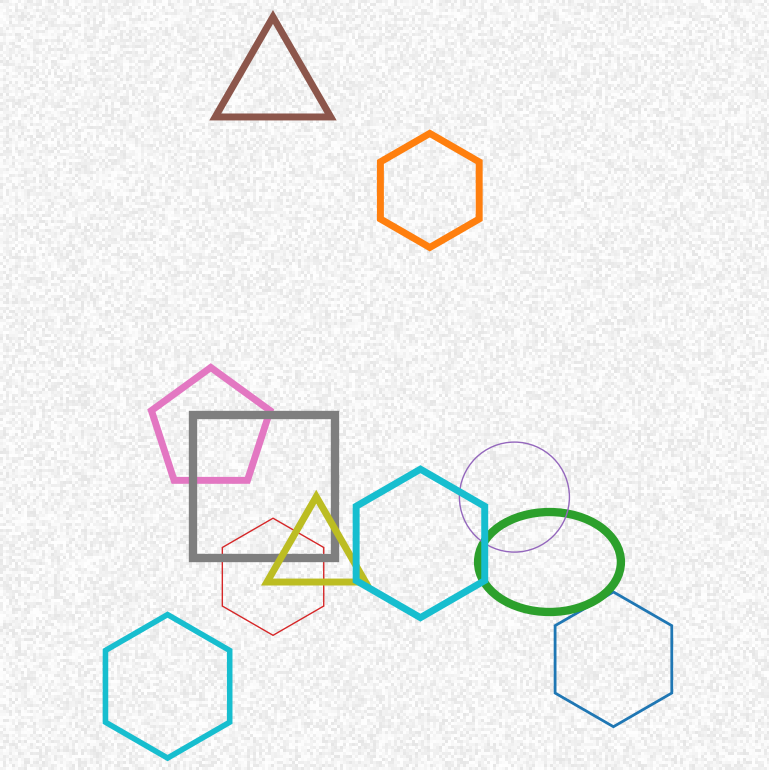[{"shape": "hexagon", "thickness": 1, "radius": 0.44, "center": [0.797, 0.144]}, {"shape": "hexagon", "thickness": 2.5, "radius": 0.37, "center": [0.558, 0.753]}, {"shape": "oval", "thickness": 3, "radius": 0.46, "center": [0.714, 0.27]}, {"shape": "hexagon", "thickness": 0.5, "radius": 0.38, "center": [0.355, 0.251]}, {"shape": "circle", "thickness": 0.5, "radius": 0.36, "center": [0.668, 0.354]}, {"shape": "triangle", "thickness": 2.5, "radius": 0.43, "center": [0.355, 0.891]}, {"shape": "pentagon", "thickness": 2.5, "radius": 0.41, "center": [0.274, 0.442]}, {"shape": "square", "thickness": 3, "radius": 0.46, "center": [0.343, 0.368]}, {"shape": "triangle", "thickness": 2.5, "radius": 0.37, "center": [0.411, 0.281]}, {"shape": "hexagon", "thickness": 2, "radius": 0.47, "center": [0.218, 0.109]}, {"shape": "hexagon", "thickness": 2.5, "radius": 0.48, "center": [0.546, 0.294]}]